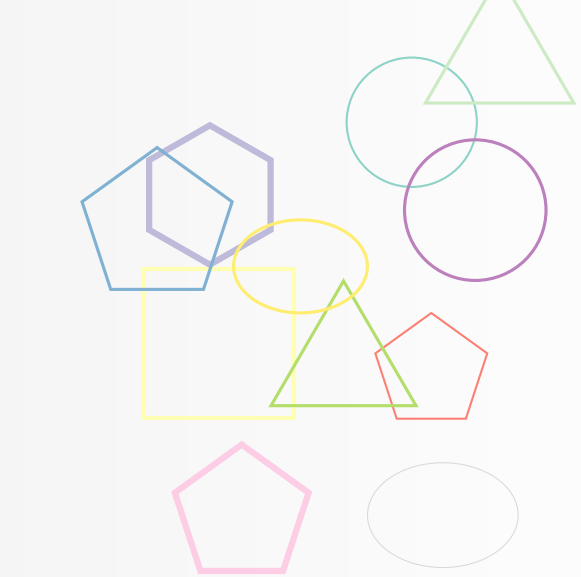[{"shape": "circle", "thickness": 1, "radius": 0.56, "center": [0.708, 0.787]}, {"shape": "square", "thickness": 2, "radius": 0.65, "center": [0.377, 0.404]}, {"shape": "hexagon", "thickness": 3, "radius": 0.6, "center": [0.361, 0.661]}, {"shape": "pentagon", "thickness": 1, "radius": 0.51, "center": [0.742, 0.356]}, {"shape": "pentagon", "thickness": 1.5, "radius": 0.68, "center": [0.27, 0.608]}, {"shape": "triangle", "thickness": 1.5, "radius": 0.72, "center": [0.591, 0.369]}, {"shape": "pentagon", "thickness": 3, "radius": 0.6, "center": [0.416, 0.108]}, {"shape": "oval", "thickness": 0.5, "radius": 0.65, "center": [0.762, 0.107]}, {"shape": "circle", "thickness": 1.5, "radius": 0.61, "center": [0.818, 0.635]}, {"shape": "triangle", "thickness": 1.5, "radius": 0.74, "center": [0.86, 0.894]}, {"shape": "oval", "thickness": 1.5, "radius": 0.58, "center": [0.517, 0.538]}]